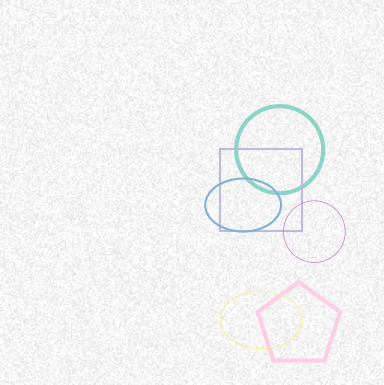[{"shape": "circle", "thickness": 3, "radius": 0.57, "center": [0.727, 0.611]}, {"shape": "square", "thickness": 1.5, "radius": 0.53, "center": [0.677, 0.506]}, {"shape": "oval", "thickness": 1.5, "radius": 0.49, "center": [0.632, 0.467]}, {"shape": "pentagon", "thickness": 3, "radius": 0.56, "center": [0.776, 0.155]}, {"shape": "circle", "thickness": 0.5, "radius": 0.4, "center": [0.817, 0.398]}, {"shape": "oval", "thickness": 0.5, "radius": 0.53, "center": [0.679, 0.169]}]